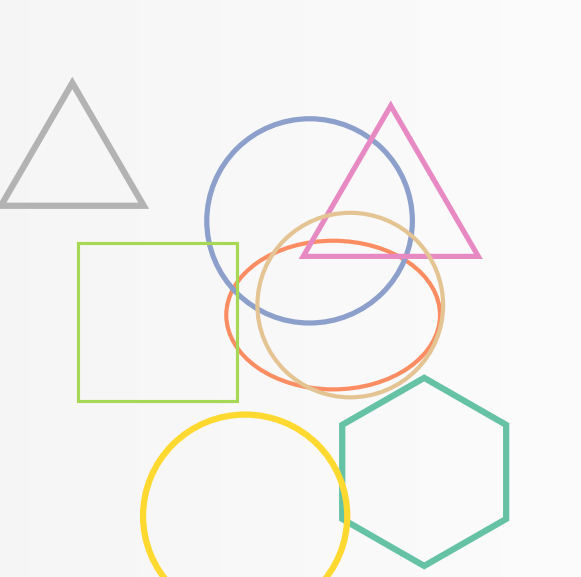[{"shape": "hexagon", "thickness": 3, "radius": 0.81, "center": [0.73, 0.182]}, {"shape": "oval", "thickness": 2, "radius": 0.92, "center": [0.573, 0.454]}, {"shape": "circle", "thickness": 2.5, "radius": 0.88, "center": [0.533, 0.617]}, {"shape": "triangle", "thickness": 2.5, "radius": 0.87, "center": [0.672, 0.642]}, {"shape": "square", "thickness": 1.5, "radius": 0.68, "center": [0.272, 0.441]}, {"shape": "circle", "thickness": 3, "radius": 0.88, "center": [0.422, 0.106]}, {"shape": "circle", "thickness": 2, "radius": 0.8, "center": [0.603, 0.471]}, {"shape": "triangle", "thickness": 3, "radius": 0.71, "center": [0.124, 0.714]}]